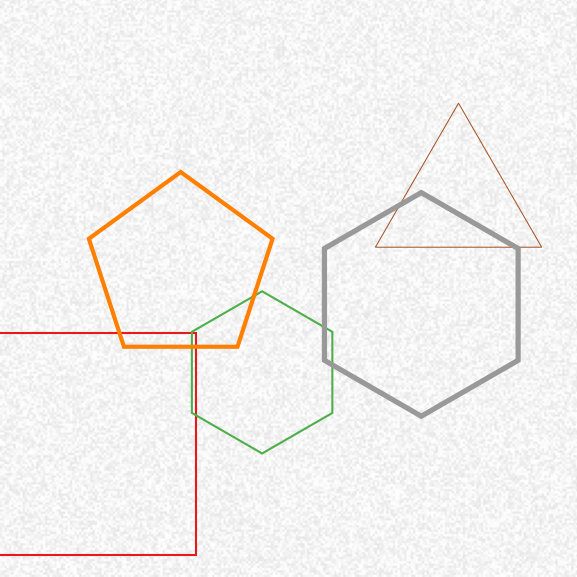[{"shape": "square", "thickness": 1, "radius": 0.96, "center": [0.147, 0.23]}, {"shape": "hexagon", "thickness": 1, "radius": 0.7, "center": [0.454, 0.354]}, {"shape": "pentagon", "thickness": 2, "radius": 0.84, "center": [0.313, 0.534]}, {"shape": "triangle", "thickness": 0.5, "radius": 0.83, "center": [0.794, 0.654]}, {"shape": "hexagon", "thickness": 2.5, "radius": 0.97, "center": [0.73, 0.472]}]